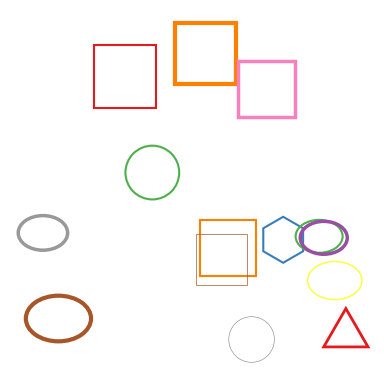[{"shape": "triangle", "thickness": 2, "radius": 0.33, "center": [0.898, 0.132]}, {"shape": "square", "thickness": 1.5, "radius": 0.41, "center": [0.324, 0.802]}, {"shape": "hexagon", "thickness": 1.5, "radius": 0.3, "center": [0.736, 0.377]}, {"shape": "oval", "thickness": 1.5, "radius": 0.31, "center": [0.829, 0.386]}, {"shape": "circle", "thickness": 1.5, "radius": 0.35, "center": [0.396, 0.552]}, {"shape": "oval", "thickness": 2.5, "radius": 0.31, "center": [0.841, 0.382]}, {"shape": "square", "thickness": 3, "radius": 0.4, "center": [0.533, 0.861]}, {"shape": "square", "thickness": 1.5, "radius": 0.36, "center": [0.591, 0.356]}, {"shape": "oval", "thickness": 1, "radius": 0.35, "center": [0.87, 0.271]}, {"shape": "oval", "thickness": 3, "radius": 0.42, "center": [0.152, 0.173]}, {"shape": "square", "thickness": 0.5, "radius": 0.33, "center": [0.576, 0.325]}, {"shape": "square", "thickness": 2.5, "radius": 0.37, "center": [0.693, 0.769]}, {"shape": "oval", "thickness": 2.5, "radius": 0.32, "center": [0.112, 0.395]}, {"shape": "circle", "thickness": 0.5, "radius": 0.3, "center": [0.653, 0.118]}]